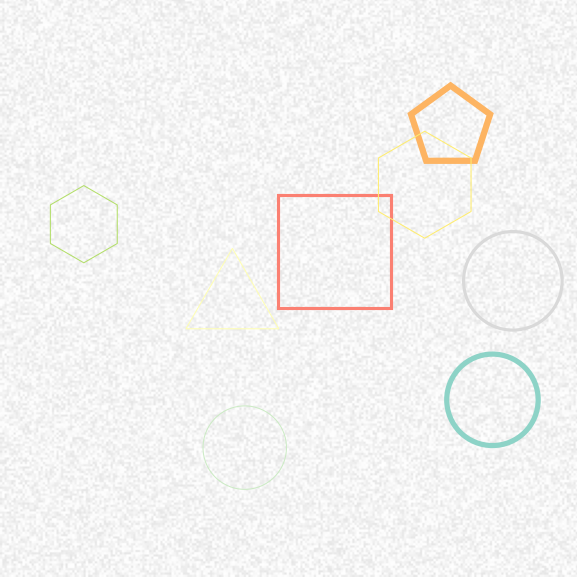[{"shape": "circle", "thickness": 2.5, "radius": 0.4, "center": [0.853, 0.307]}, {"shape": "triangle", "thickness": 0.5, "radius": 0.46, "center": [0.402, 0.476]}, {"shape": "square", "thickness": 1.5, "radius": 0.49, "center": [0.579, 0.563]}, {"shape": "pentagon", "thickness": 3, "radius": 0.36, "center": [0.78, 0.779]}, {"shape": "hexagon", "thickness": 0.5, "radius": 0.33, "center": [0.145, 0.611]}, {"shape": "circle", "thickness": 1.5, "radius": 0.43, "center": [0.888, 0.513]}, {"shape": "circle", "thickness": 0.5, "radius": 0.36, "center": [0.424, 0.224]}, {"shape": "hexagon", "thickness": 0.5, "radius": 0.46, "center": [0.735, 0.679]}]